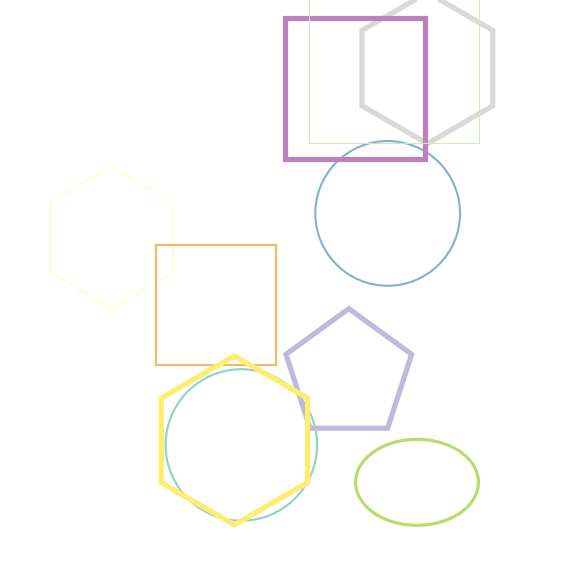[{"shape": "circle", "thickness": 1, "radius": 0.66, "center": [0.418, 0.229]}, {"shape": "hexagon", "thickness": 0.5, "radius": 0.61, "center": [0.193, 0.588]}, {"shape": "pentagon", "thickness": 2.5, "radius": 0.57, "center": [0.604, 0.35]}, {"shape": "circle", "thickness": 1, "radius": 0.63, "center": [0.671, 0.63]}, {"shape": "square", "thickness": 1, "radius": 0.52, "center": [0.375, 0.471]}, {"shape": "oval", "thickness": 1.5, "radius": 0.53, "center": [0.722, 0.164]}, {"shape": "hexagon", "thickness": 2.5, "radius": 0.65, "center": [0.74, 0.881]}, {"shape": "square", "thickness": 2.5, "radius": 0.61, "center": [0.615, 0.846]}, {"shape": "square", "thickness": 0.5, "radius": 0.74, "center": [0.682, 0.899]}, {"shape": "hexagon", "thickness": 2.5, "radius": 0.73, "center": [0.406, 0.237]}]